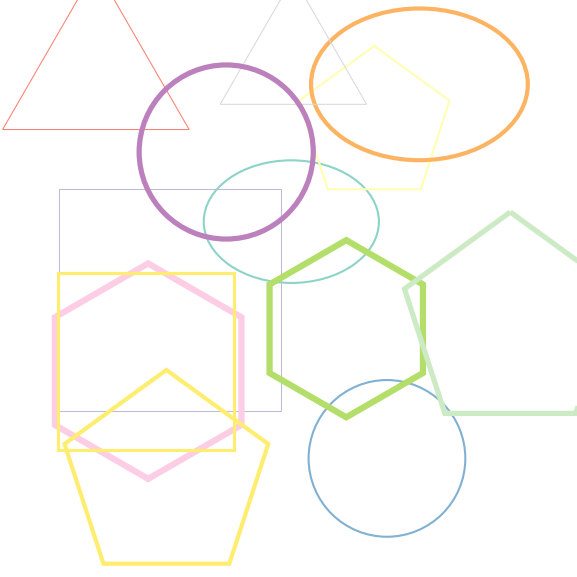[{"shape": "oval", "thickness": 1, "radius": 0.76, "center": [0.504, 0.615]}, {"shape": "pentagon", "thickness": 1, "radius": 0.69, "center": [0.648, 0.782]}, {"shape": "square", "thickness": 0.5, "radius": 0.96, "center": [0.294, 0.48]}, {"shape": "triangle", "thickness": 0.5, "radius": 0.93, "center": [0.166, 0.868]}, {"shape": "circle", "thickness": 1, "radius": 0.68, "center": [0.67, 0.205]}, {"shape": "oval", "thickness": 2, "radius": 0.94, "center": [0.726, 0.853]}, {"shape": "hexagon", "thickness": 3, "radius": 0.77, "center": [0.6, 0.43]}, {"shape": "hexagon", "thickness": 3, "radius": 0.93, "center": [0.257, 0.356]}, {"shape": "triangle", "thickness": 0.5, "radius": 0.73, "center": [0.508, 0.892]}, {"shape": "circle", "thickness": 2.5, "radius": 0.75, "center": [0.392, 0.736]}, {"shape": "pentagon", "thickness": 2.5, "radius": 0.96, "center": [0.884, 0.439]}, {"shape": "square", "thickness": 1.5, "radius": 0.76, "center": [0.253, 0.373]}, {"shape": "pentagon", "thickness": 2, "radius": 0.93, "center": [0.288, 0.173]}]